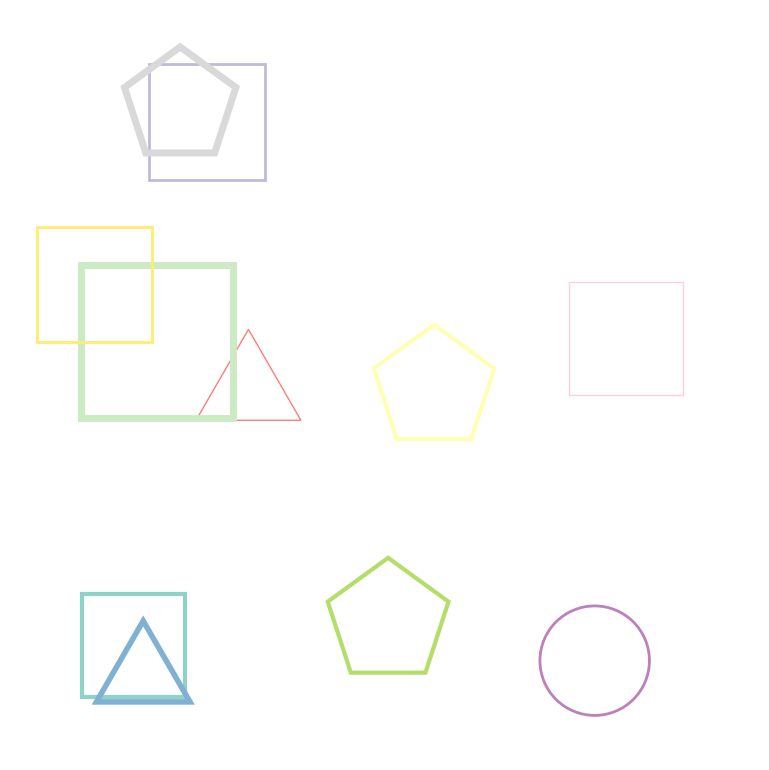[{"shape": "square", "thickness": 1.5, "radius": 0.34, "center": [0.173, 0.162]}, {"shape": "pentagon", "thickness": 1.5, "radius": 0.41, "center": [0.564, 0.496]}, {"shape": "square", "thickness": 1, "radius": 0.38, "center": [0.269, 0.841]}, {"shape": "triangle", "thickness": 0.5, "radius": 0.39, "center": [0.323, 0.494]}, {"shape": "triangle", "thickness": 2, "radius": 0.35, "center": [0.186, 0.124]}, {"shape": "pentagon", "thickness": 1.5, "radius": 0.41, "center": [0.504, 0.193]}, {"shape": "square", "thickness": 0.5, "radius": 0.37, "center": [0.812, 0.56]}, {"shape": "pentagon", "thickness": 2.5, "radius": 0.38, "center": [0.234, 0.863]}, {"shape": "circle", "thickness": 1, "radius": 0.36, "center": [0.772, 0.142]}, {"shape": "square", "thickness": 2.5, "radius": 0.5, "center": [0.204, 0.556]}, {"shape": "square", "thickness": 1, "radius": 0.37, "center": [0.122, 0.631]}]